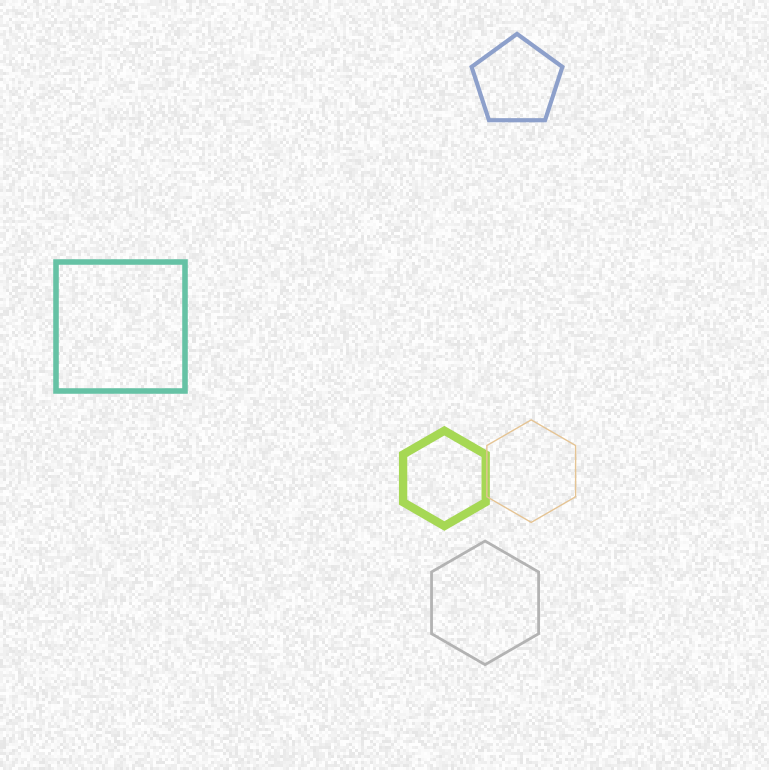[{"shape": "square", "thickness": 2, "radius": 0.42, "center": [0.157, 0.576]}, {"shape": "pentagon", "thickness": 1.5, "radius": 0.31, "center": [0.671, 0.894]}, {"shape": "hexagon", "thickness": 3, "radius": 0.31, "center": [0.577, 0.379]}, {"shape": "hexagon", "thickness": 0.5, "radius": 0.33, "center": [0.69, 0.388]}, {"shape": "hexagon", "thickness": 1, "radius": 0.4, "center": [0.63, 0.217]}]